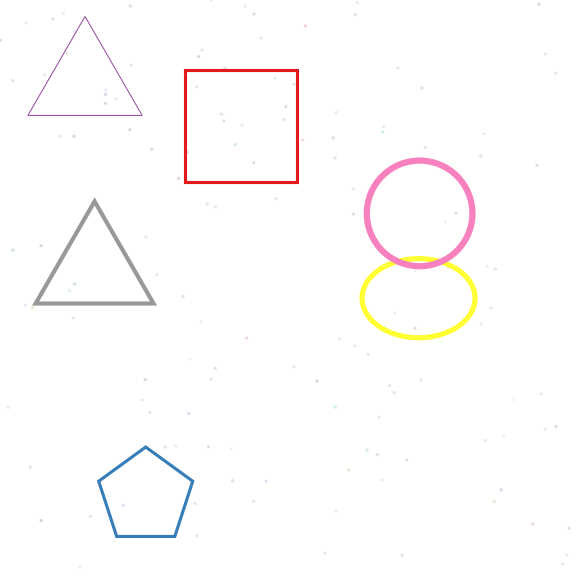[{"shape": "square", "thickness": 1.5, "radius": 0.48, "center": [0.417, 0.78]}, {"shape": "pentagon", "thickness": 1.5, "radius": 0.43, "center": [0.252, 0.139]}, {"shape": "triangle", "thickness": 0.5, "radius": 0.57, "center": [0.147, 0.856]}, {"shape": "oval", "thickness": 2.5, "radius": 0.49, "center": [0.725, 0.483]}, {"shape": "circle", "thickness": 3, "radius": 0.46, "center": [0.727, 0.63]}, {"shape": "triangle", "thickness": 2, "radius": 0.59, "center": [0.164, 0.533]}]